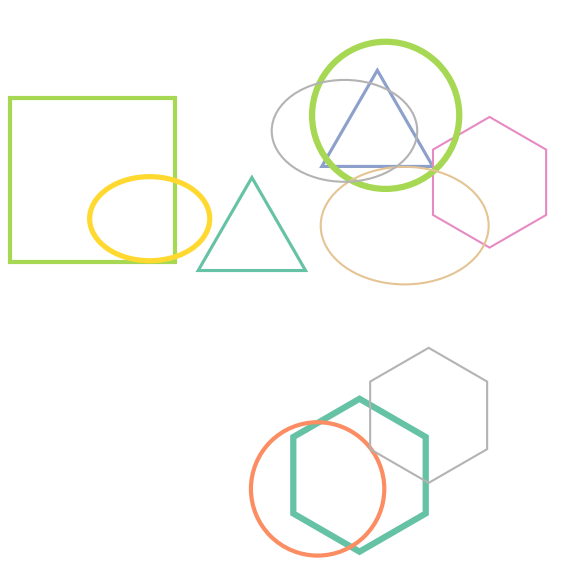[{"shape": "triangle", "thickness": 1.5, "radius": 0.54, "center": [0.436, 0.584]}, {"shape": "hexagon", "thickness": 3, "radius": 0.66, "center": [0.623, 0.176]}, {"shape": "circle", "thickness": 2, "radius": 0.58, "center": [0.55, 0.153]}, {"shape": "triangle", "thickness": 1.5, "radius": 0.55, "center": [0.653, 0.766]}, {"shape": "hexagon", "thickness": 1, "radius": 0.57, "center": [0.848, 0.684]}, {"shape": "square", "thickness": 2, "radius": 0.71, "center": [0.16, 0.688]}, {"shape": "circle", "thickness": 3, "radius": 0.64, "center": [0.668, 0.799]}, {"shape": "oval", "thickness": 2.5, "radius": 0.52, "center": [0.259, 0.62]}, {"shape": "oval", "thickness": 1, "radius": 0.73, "center": [0.701, 0.608]}, {"shape": "oval", "thickness": 1, "radius": 0.63, "center": [0.596, 0.773]}, {"shape": "hexagon", "thickness": 1, "radius": 0.58, "center": [0.742, 0.28]}]